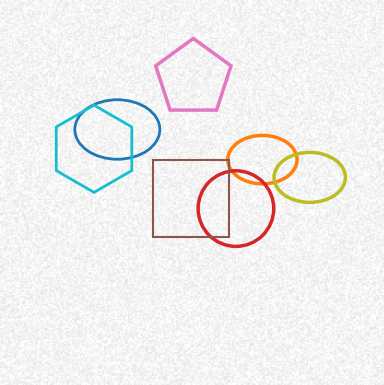[{"shape": "oval", "thickness": 2, "radius": 0.55, "center": [0.305, 0.664]}, {"shape": "oval", "thickness": 2.5, "radius": 0.45, "center": [0.682, 0.585]}, {"shape": "circle", "thickness": 2.5, "radius": 0.49, "center": [0.613, 0.458]}, {"shape": "square", "thickness": 1.5, "radius": 0.5, "center": [0.496, 0.484]}, {"shape": "pentagon", "thickness": 2.5, "radius": 0.51, "center": [0.502, 0.797]}, {"shape": "oval", "thickness": 2.5, "radius": 0.46, "center": [0.805, 0.539]}, {"shape": "hexagon", "thickness": 2, "radius": 0.57, "center": [0.244, 0.614]}]